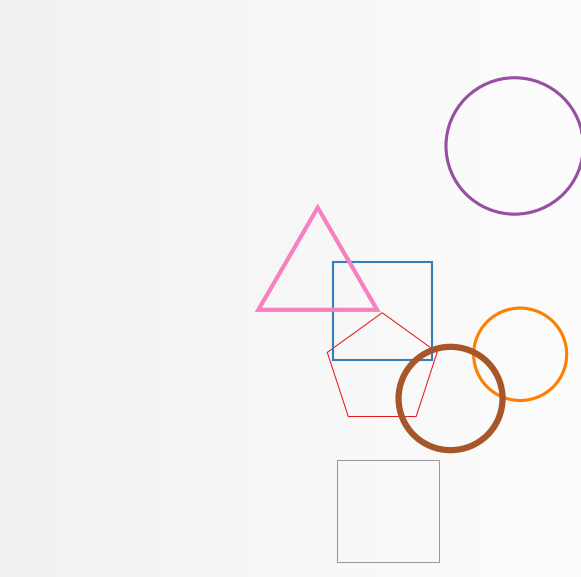[{"shape": "pentagon", "thickness": 0.5, "radius": 0.5, "center": [0.658, 0.358]}, {"shape": "square", "thickness": 1, "radius": 0.42, "center": [0.658, 0.461]}, {"shape": "circle", "thickness": 1.5, "radius": 0.59, "center": [0.885, 0.746]}, {"shape": "circle", "thickness": 1.5, "radius": 0.4, "center": [0.895, 0.386]}, {"shape": "circle", "thickness": 3, "radius": 0.45, "center": [0.775, 0.309]}, {"shape": "triangle", "thickness": 2, "radius": 0.59, "center": [0.547, 0.522]}, {"shape": "square", "thickness": 0.5, "radius": 0.44, "center": [0.668, 0.115]}]